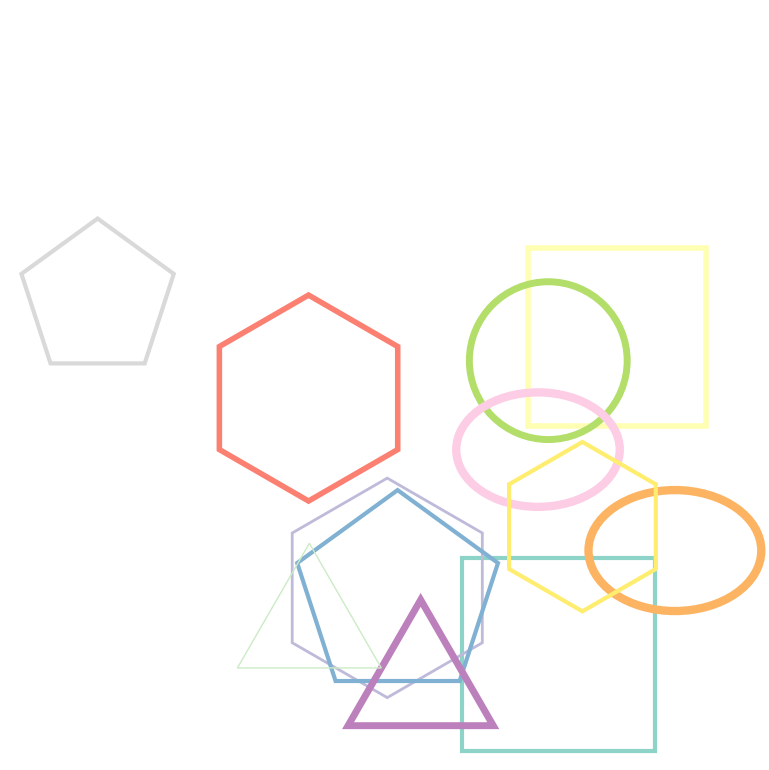[{"shape": "square", "thickness": 1.5, "radius": 0.63, "center": [0.726, 0.15]}, {"shape": "square", "thickness": 2, "radius": 0.58, "center": [0.801, 0.562]}, {"shape": "hexagon", "thickness": 1, "radius": 0.71, "center": [0.503, 0.237]}, {"shape": "hexagon", "thickness": 2, "radius": 0.67, "center": [0.401, 0.483]}, {"shape": "pentagon", "thickness": 1.5, "radius": 0.69, "center": [0.516, 0.226]}, {"shape": "oval", "thickness": 3, "radius": 0.56, "center": [0.876, 0.285]}, {"shape": "circle", "thickness": 2.5, "radius": 0.51, "center": [0.712, 0.532]}, {"shape": "oval", "thickness": 3, "radius": 0.53, "center": [0.699, 0.416]}, {"shape": "pentagon", "thickness": 1.5, "radius": 0.52, "center": [0.127, 0.612]}, {"shape": "triangle", "thickness": 2.5, "radius": 0.54, "center": [0.546, 0.112]}, {"shape": "triangle", "thickness": 0.5, "radius": 0.54, "center": [0.402, 0.187]}, {"shape": "hexagon", "thickness": 1.5, "radius": 0.55, "center": [0.756, 0.316]}]